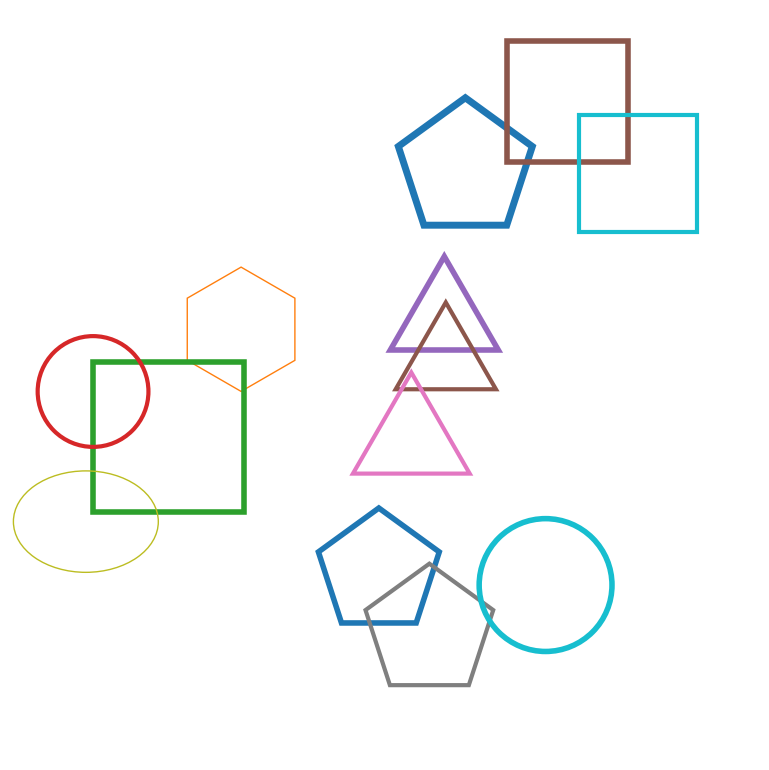[{"shape": "pentagon", "thickness": 2.5, "radius": 0.46, "center": [0.604, 0.782]}, {"shape": "pentagon", "thickness": 2, "radius": 0.41, "center": [0.492, 0.258]}, {"shape": "hexagon", "thickness": 0.5, "radius": 0.4, "center": [0.313, 0.572]}, {"shape": "square", "thickness": 2, "radius": 0.49, "center": [0.219, 0.432]}, {"shape": "circle", "thickness": 1.5, "radius": 0.36, "center": [0.121, 0.492]}, {"shape": "triangle", "thickness": 2, "radius": 0.4, "center": [0.577, 0.586]}, {"shape": "triangle", "thickness": 1.5, "radius": 0.38, "center": [0.579, 0.532]}, {"shape": "square", "thickness": 2, "radius": 0.39, "center": [0.737, 0.869]}, {"shape": "triangle", "thickness": 1.5, "radius": 0.44, "center": [0.534, 0.429]}, {"shape": "pentagon", "thickness": 1.5, "radius": 0.44, "center": [0.558, 0.181]}, {"shape": "oval", "thickness": 0.5, "radius": 0.47, "center": [0.112, 0.323]}, {"shape": "square", "thickness": 1.5, "radius": 0.38, "center": [0.828, 0.775]}, {"shape": "circle", "thickness": 2, "radius": 0.43, "center": [0.709, 0.24]}]